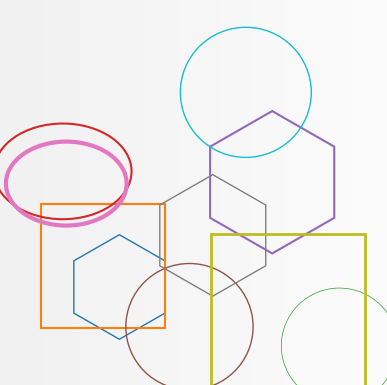[{"shape": "hexagon", "thickness": 1, "radius": 0.68, "center": [0.308, 0.255]}, {"shape": "square", "thickness": 1.5, "radius": 0.81, "center": [0.266, 0.31]}, {"shape": "circle", "thickness": 0.5, "radius": 0.75, "center": [0.876, 0.102]}, {"shape": "oval", "thickness": 1.5, "radius": 0.89, "center": [0.162, 0.555]}, {"shape": "hexagon", "thickness": 1.5, "radius": 0.92, "center": [0.702, 0.527]}, {"shape": "circle", "thickness": 1, "radius": 0.82, "center": [0.489, 0.151]}, {"shape": "oval", "thickness": 3, "radius": 0.78, "center": [0.171, 0.523]}, {"shape": "hexagon", "thickness": 1, "radius": 0.79, "center": [0.549, 0.389]}, {"shape": "square", "thickness": 2, "radius": 0.99, "center": [0.743, 0.195]}, {"shape": "circle", "thickness": 1, "radius": 0.84, "center": [0.634, 0.76]}]